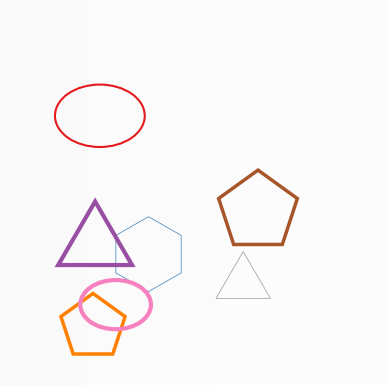[{"shape": "oval", "thickness": 1.5, "radius": 0.58, "center": [0.258, 0.699]}, {"shape": "hexagon", "thickness": 0.5, "radius": 0.49, "center": [0.383, 0.34]}, {"shape": "triangle", "thickness": 3, "radius": 0.55, "center": [0.245, 0.367]}, {"shape": "pentagon", "thickness": 2.5, "radius": 0.43, "center": [0.24, 0.151]}, {"shape": "pentagon", "thickness": 2.5, "radius": 0.53, "center": [0.666, 0.451]}, {"shape": "oval", "thickness": 3, "radius": 0.46, "center": [0.298, 0.209]}, {"shape": "triangle", "thickness": 0.5, "radius": 0.41, "center": [0.628, 0.265]}]